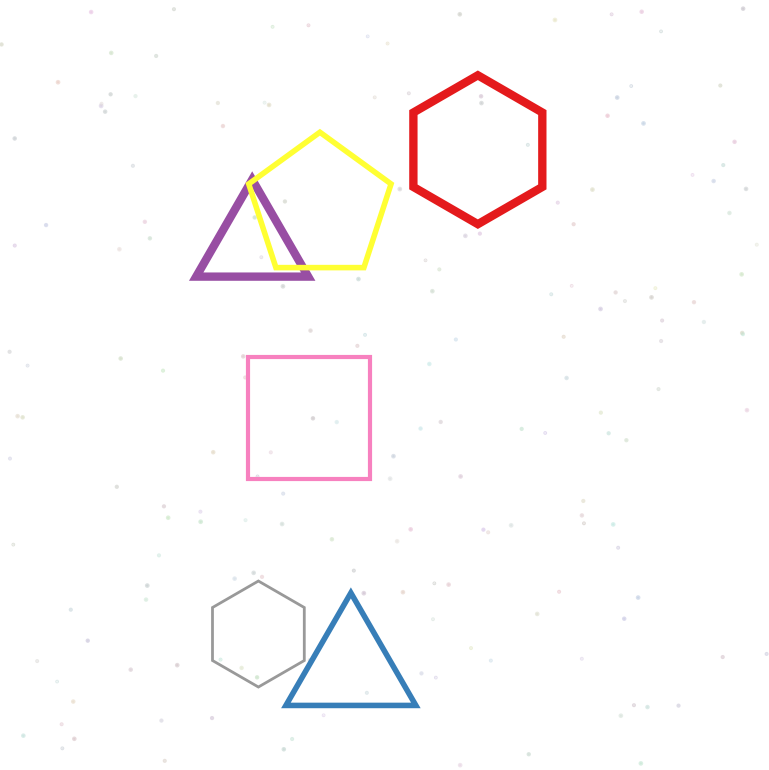[{"shape": "hexagon", "thickness": 3, "radius": 0.48, "center": [0.621, 0.806]}, {"shape": "triangle", "thickness": 2, "radius": 0.49, "center": [0.456, 0.133]}, {"shape": "triangle", "thickness": 3, "radius": 0.42, "center": [0.328, 0.683]}, {"shape": "pentagon", "thickness": 2, "radius": 0.49, "center": [0.415, 0.731]}, {"shape": "square", "thickness": 1.5, "radius": 0.4, "center": [0.401, 0.458]}, {"shape": "hexagon", "thickness": 1, "radius": 0.34, "center": [0.336, 0.177]}]